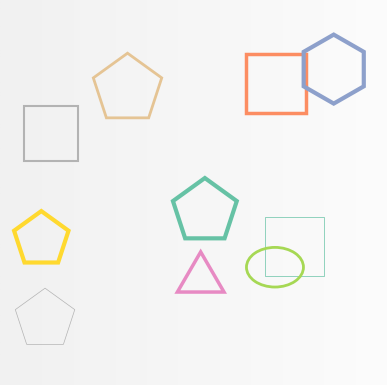[{"shape": "pentagon", "thickness": 3, "radius": 0.43, "center": [0.529, 0.451]}, {"shape": "square", "thickness": 0.5, "radius": 0.38, "center": [0.76, 0.36]}, {"shape": "square", "thickness": 2.5, "radius": 0.38, "center": [0.713, 0.782]}, {"shape": "hexagon", "thickness": 3, "radius": 0.45, "center": [0.861, 0.821]}, {"shape": "triangle", "thickness": 2.5, "radius": 0.35, "center": [0.518, 0.276]}, {"shape": "oval", "thickness": 2, "radius": 0.37, "center": [0.71, 0.306]}, {"shape": "pentagon", "thickness": 3, "radius": 0.37, "center": [0.107, 0.378]}, {"shape": "pentagon", "thickness": 2, "radius": 0.46, "center": [0.329, 0.769]}, {"shape": "pentagon", "thickness": 0.5, "radius": 0.4, "center": [0.116, 0.171]}, {"shape": "square", "thickness": 1.5, "radius": 0.35, "center": [0.131, 0.653]}]